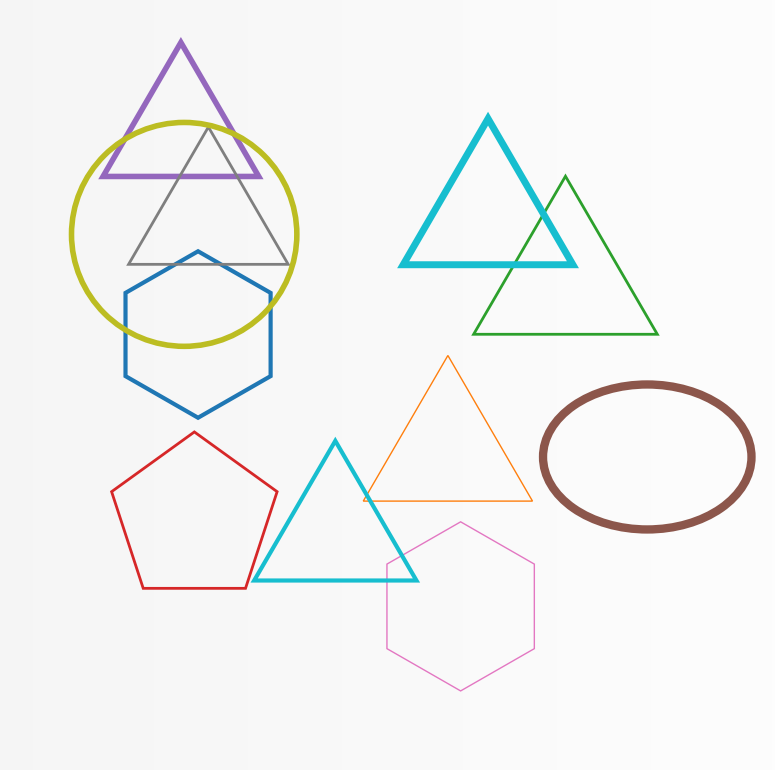[{"shape": "hexagon", "thickness": 1.5, "radius": 0.54, "center": [0.256, 0.566]}, {"shape": "triangle", "thickness": 0.5, "radius": 0.63, "center": [0.578, 0.412]}, {"shape": "triangle", "thickness": 1, "radius": 0.68, "center": [0.73, 0.634]}, {"shape": "pentagon", "thickness": 1, "radius": 0.56, "center": [0.251, 0.327]}, {"shape": "triangle", "thickness": 2, "radius": 0.58, "center": [0.233, 0.829]}, {"shape": "oval", "thickness": 3, "radius": 0.67, "center": [0.835, 0.407]}, {"shape": "hexagon", "thickness": 0.5, "radius": 0.55, "center": [0.594, 0.213]}, {"shape": "triangle", "thickness": 1, "radius": 0.59, "center": [0.269, 0.716]}, {"shape": "circle", "thickness": 2, "radius": 0.73, "center": [0.238, 0.696]}, {"shape": "triangle", "thickness": 1.5, "radius": 0.6, "center": [0.433, 0.307]}, {"shape": "triangle", "thickness": 2.5, "radius": 0.63, "center": [0.63, 0.719]}]